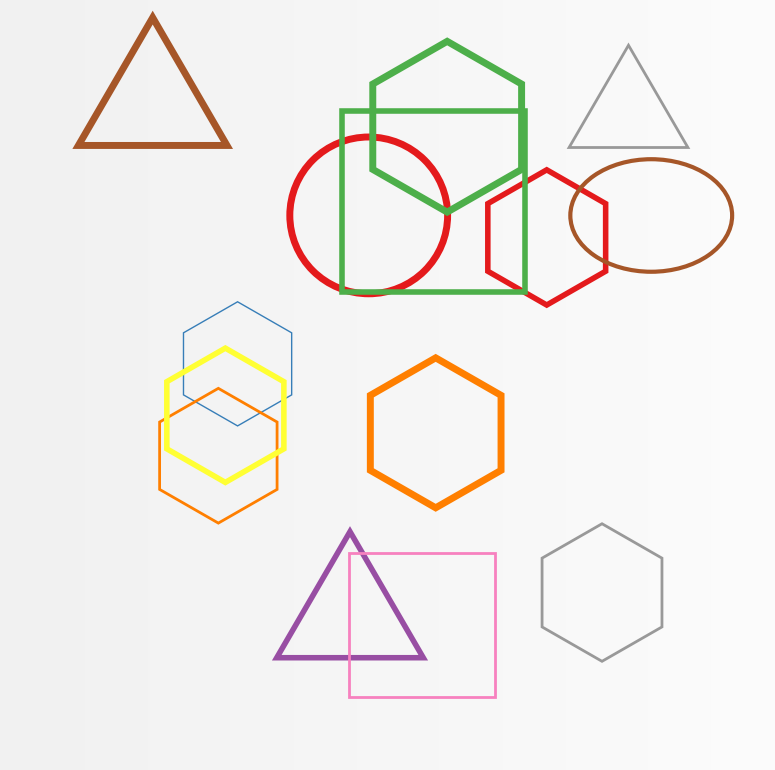[{"shape": "hexagon", "thickness": 2, "radius": 0.44, "center": [0.705, 0.692]}, {"shape": "circle", "thickness": 2.5, "radius": 0.51, "center": [0.476, 0.72]}, {"shape": "hexagon", "thickness": 0.5, "radius": 0.4, "center": [0.307, 0.527]}, {"shape": "square", "thickness": 2, "radius": 0.59, "center": [0.56, 0.739]}, {"shape": "hexagon", "thickness": 2.5, "radius": 0.55, "center": [0.577, 0.835]}, {"shape": "triangle", "thickness": 2, "radius": 0.55, "center": [0.452, 0.2]}, {"shape": "hexagon", "thickness": 2.5, "radius": 0.49, "center": [0.562, 0.438]}, {"shape": "hexagon", "thickness": 1, "radius": 0.44, "center": [0.282, 0.408]}, {"shape": "hexagon", "thickness": 2, "radius": 0.44, "center": [0.291, 0.461]}, {"shape": "oval", "thickness": 1.5, "radius": 0.52, "center": [0.84, 0.72]}, {"shape": "triangle", "thickness": 2.5, "radius": 0.55, "center": [0.197, 0.866]}, {"shape": "square", "thickness": 1, "radius": 0.47, "center": [0.545, 0.188]}, {"shape": "triangle", "thickness": 1, "radius": 0.44, "center": [0.811, 0.853]}, {"shape": "hexagon", "thickness": 1, "radius": 0.45, "center": [0.777, 0.23]}]